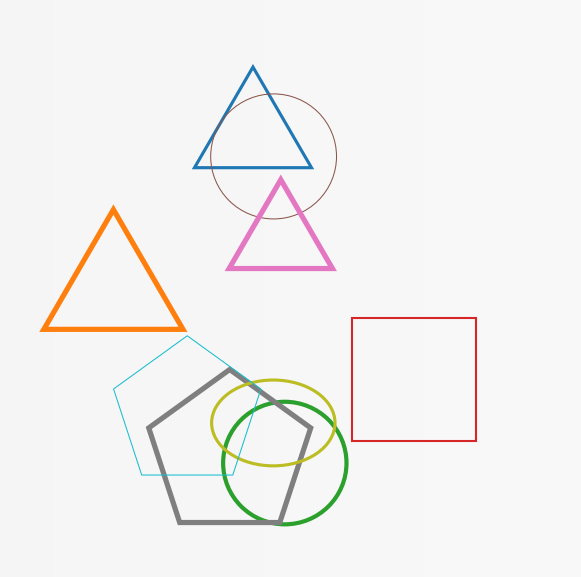[{"shape": "triangle", "thickness": 1.5, "radius": 0.58, "center": [0.435, 0.767]}, {"shape": "triangle", "thickness": 2.5, "radius": 0.69, "center": [0.195, 0.498]}, {"shape": "circle", "thickness": 2, "radius": 0.53, "center": [0.49, 0.197]}, {"shape": "square", "thickness": 1, "radius": 0.53, "center": [0.712, 0.342]}, {"shape": "circle", "thickness": 0.5, "radius": 0.54, "center": [0.471, 0.728]}, {"shape": "triangle", "thickness": 2.5, "radius": 0.51, "center": [0.483, 0.585]}, {"shape": "pentagon", "thickness": 2.5, "radius": 0.73, "center": [0.395, 0.213]}, {"shape": "oval", "thickness": 1.5, "radius": 0.53, "center": [0.47, 0.267]}, {"shape": "pentagon", "thickness": 0.5, "radius": 0.67, "center": [0.322, 0.284]}]